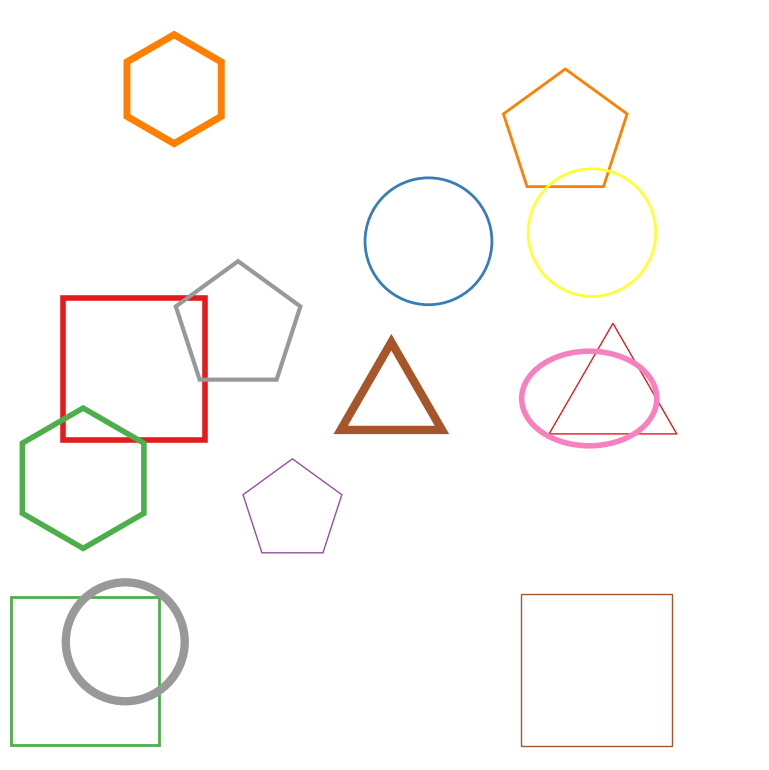[{"shape": "triangle", "thickness": 0.5, "radius": 0.48, "center": [0.796, 0.484]}, {"shape": "square", "thickness": 2, "radius": 0.46, "center": [0.174, 0.521]}, {"shape": "circle", "thickness": 1, "radius": 0.41, "center": [0.556, 0.687]}, {"shape": "square", "thickness": 1, "radius": 0.48, "center": [0.11, 0.128]}, {"shape": "hexagon", "thickness": 2, "radius": 0.46, "center": [0.108, 0.379]}, {"shape": "pentagon", "thickness": 0.5, "radius": 0.34, "center": [0.38, 0.337]}, {"shape": "hexagon", "thickness": 2.5, "radius": 0.35, "center": [0.226, 0.884]}, {"shape": "pentagon", "thickness": 1, "radius": 0.42, "center": [0.734, 0.826]}, {"shape": "circle", "thickness": 1, "radius": 0.41, "center": [0.769, 0.698]}, {"shape": "triangle", "thickness": 3, "radius": 0.38, "center": [0.508, 0.48]}, {"shape": "square", "thickness": 0.5, "radius": 0.49, "center": [0.775, 0.13]}, {"shape": "oval", "thickness": 2, "radius": 0.44, "center": [0.765, 0.482]}, {"shape": "circle", "thickness": 3, "radius": 0.39, "center": [0.163, 0.166]}, {"shape": "pentagon", "thickness": 1.5, "radius": 0.43, "center": [0.309, 0.576]}]